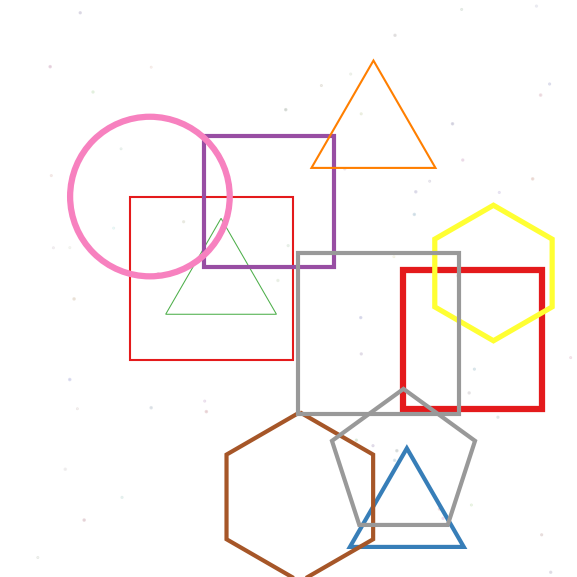[{"shape": "square", "thickness": 1, "radius": 0.7, "center": [0.366, 0.517]}, {"shape": "square", "thickness": 3, "radius": 0.6, "center": [0.818, 0.411]}, {"shape": "triangle", "thickness": 2, "radius": 0.57, "center": [0.704, 0.109]}, {"shape": "triangle", "thickness": 0.5, "radius": 0.55, "center": [0.383, 0.51]}, {"shape": "square", "thickness": 2, "radius": 0.56, "center": [0.466, 0.65]}, {"shape": "triangle", "thickness": 1, "radius": 0.62, "center": [0.647, 0.77]}, {"shape": "hexagon", "thickness": 2.5, "radius": 0.59, "center": [0.854, 0.526]}, {"shape": "hexagon", "thickness": 2, "radius": 0.73, "center": [0.519, 0.139]}, {"shape": "circle", "thickness": 3, "radius": 0.69, "center": [0.26, 0.659]}, {"shape": "pentagon", "thickness": 2, "radius": 0.65, "center": [0.699, 0.195]}, {"shape": "square", "thickness": 2, "radius": 0.7, "center": [0.656, 0.422]}]